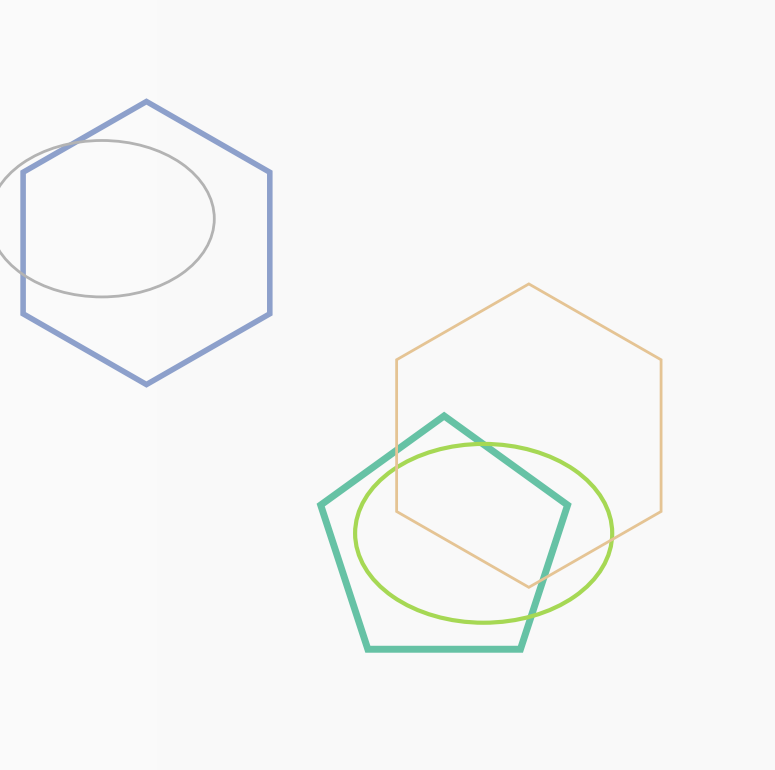[{"shape": "pentagon", "thickness": 2.5, "radius": 0.84, "center": [0.573, 0.292]}, {"shape": "hexagon", "thickness": 2, "radius": 0.92, "center": [0.189, 0.684]}, {"shape": "oval", "thickness": 1.5, "radius": 0.83, "center": [0.624, 0.307]}, {"shape": "hexagon", "thickness": 1, "radius": 0.99, "center": [0.682, 0.434]}, {"shape": "oval", "thickness": 1, "radius": 0.73, "center": [0.131, 0.716]}]